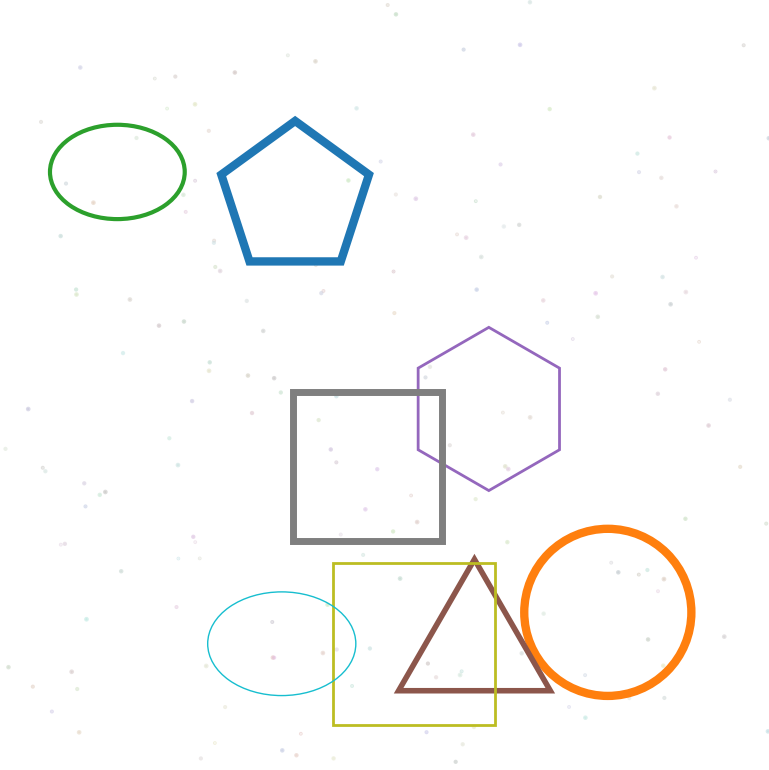[{"shape": "pentagon", "thickness": 3, "radius": 0.5, "center": [0.383, 0.742]}, {"shape": "circle", "thickness": 3, "radius": 0.54, "center": [0.789, 0.205]}, {"shape": "oval", "thickness": 1.5, "radius": 0.44, "center": [0.152, 0.777]}, {"shape": "hexagon", "thickness": 1, "radius": 0.53, "center": [0.635, 0.469]}, {"shape": "triangle", "thickness": 2, "radius": 0.57, "center": [0.616, 0.16]}, {"shape": "square", "thickness": 2.5, "radius": 0.48, "center": [0.477, 0.394]}, {"shape": "square", "thickness": 1, "radius": 0.53, "center": [0.538, 0.164]}, {"shape": "oval", "thickness": 0.5, "radius": 0.48, "center": [0.366, 0.164]}]